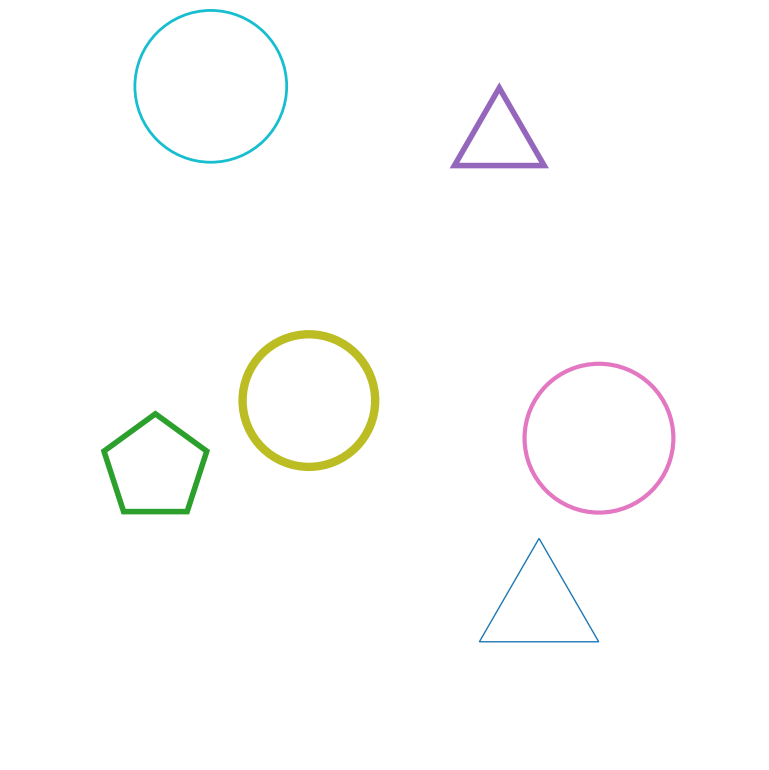[{"shape": "triangle", "thickness": 0.5, "radius": 0.45, "center": [0.7, 0.211]}, {"shape": "pentagon", "thickness": 2, "radius": 0.35, "center": [0.202, 0.392]}, {"shape": "triangle", "thickness": 2, "radius": 0.34, "center": [0.648, 0.819]}, {"shape": "circle", "thickness": 1.5, "radius": 0.48, "center": [0.778, 0.431]}, {"shape": "circle", "thickness": 3, "radius": 0.43, "center": [0.401, 0.48]}, {"shape": "circle", "thickness": 1, "radius": 0.49, "center": [0.274, 0.888]}]